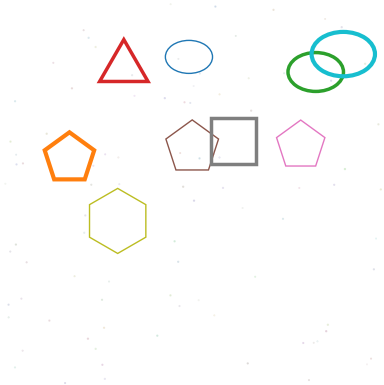[{"shape": "oval", "thickness": 1, "radius": 0.31, "center": [0.491, 0.852]}, {"shape": "pentagon", "thickness": 3, "radius": 0.34, "center": [0.18, 0.589]}, {"shape": "oval", "thickness": 2.5, "radius": 0.36, "center": [0.82, 0.813]}, {"shape": "triangle", "thickness": 2.5, "radius": 0.36, "center": [0.322, 0.825]}, {"shape": "pentagon", "thickness": 1, "radius": 0.36, "center": [0.499, 0.617]}, {"shape": "pentagon", "thickness": 1, "radius": 0.33, "center": [0.781, 0.622]}, {"shape": "square", "thickness": 2.5, "radius": 0.3, "center": [0.607, 0.634]}, {"shape": "hexagon", "thickness": 1, "radius": 0.42, "center": [0.306, 0.426]}, {"shape": "oval", "thickness": 3, "radius": 0.41, "center": [0.892, 0.86]}]